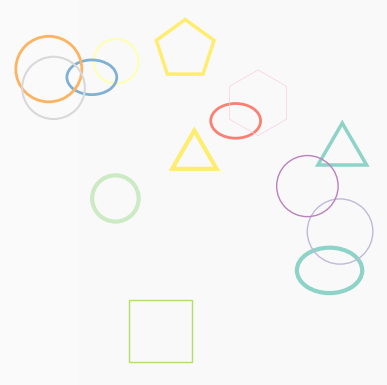[{"shape": "oval", "thickness": 3, "radius": 0.42, "center": [0.85, 0.298]}, {"shape": "triangle", "thickness": 2.5, "radius": 0.36, "center": [0.883, 0.608]}, {"shape": "circle", "thickness": 1.5, "radius": 0.29, "center": [0.3, 0.841]}, {"shape": "circle", "thickness": 1, "radius": 0.42, "center": [0.878, 0.399]}, {"shape": "oval", "thickness": 2, "radius": 0.32, "center": [0.608, 0.686]}, {"shape": "oval", "thickness": 2, "radius": 0.32, "center": [0.237, 0.799]}, {"shape": "circle", "thickness": 2, "radius": 0.43, "center": [0.126, 0.821]}, {"shape": "square", "thickness": 1, "radius": 0.4, "center": [0.414, 0.141]}, {"shape": "hexagon", "thickness": 0.5, "radius": 0.43, "center": [0.666, 0.733]}, {"shape": "circle", "thickness": 1.5, "radius": 0.4, "center": [0.138, 0.772]}, {"shape": "circle", "thickness": 1, "radius": 0.4, "center": [0.793, 0.517]}, {"shape": "circle", "thickness": 3, "radius": 0.3, "center": [0.298, 0.485]}, {"shape": "triangle", "thickness": 3, "radius": 0.33, "center": [0.502, 0.595]}, {"shape": "pentagon", "thickness": 2.5, "radius": 0.39, "center": [0.478, 0.871]}]